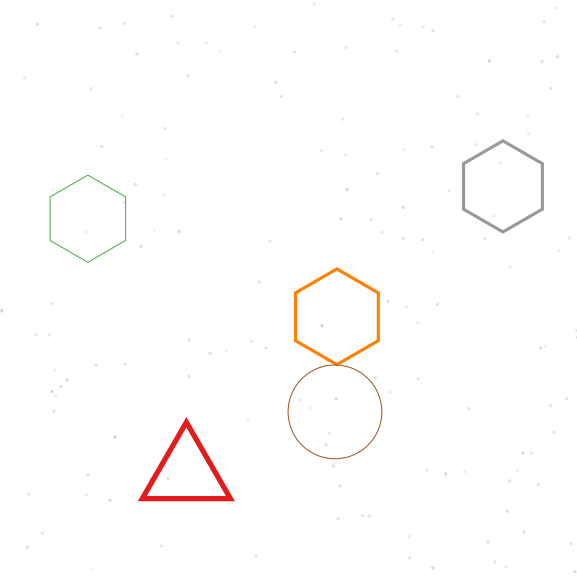[{"shape": "triangle", "thickness": 2.5, "radius": 0.44, "center": [0.323, 0.18]}, {"shape": "hexagon", "thickness": 0.5, "radius": 0.38, "center": [0.152, 0.62]}, {"shape": "hexagon", "thickness": 1.5, "radius": 0.41, "center": [0.583, 0.451]}, {"shape": "circle", "thickness": 0.5, "radius": 0.41, "center": [0.58, 0.286]}, {"shape": "hexagon", "thickness": 1.5, "radius": 0.39, "center": [0.871, 0.676]}]